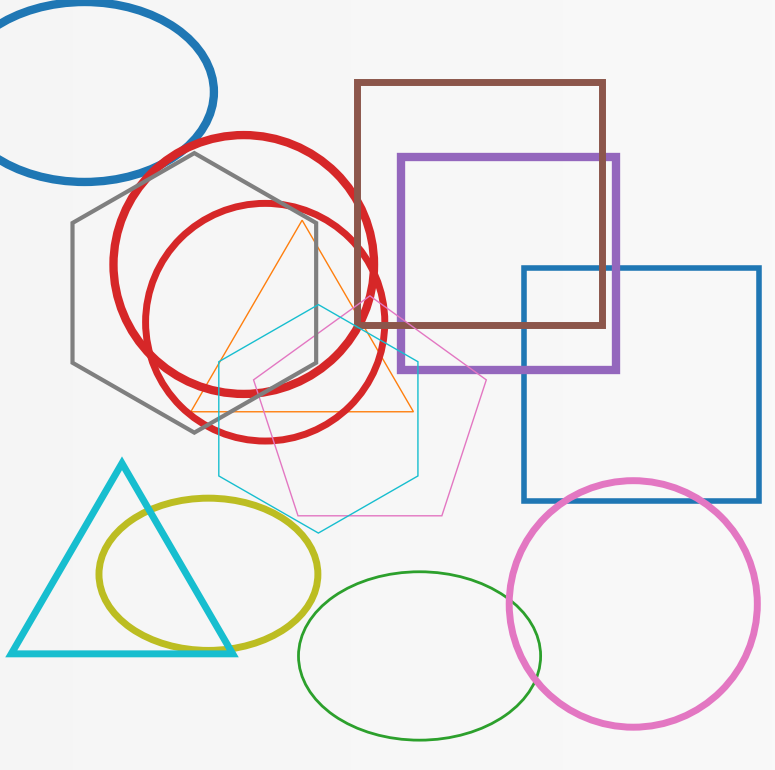[{"shape": "square", "thickness": 2, "radius": 0.76, "center": [0.827, 0.5]}, {"shape": "oval", "thickness": 3, "radius": 0.83, "center": [0.109, 0.881]}, {"shape": "triangle", "thickness": 0.5, "radius": 0.83, "center": [0.39, 0.548]}, {"shape": "oval", "thickness": 1, "radius": 0.78, "center": [0.541, 0.148]}, {"shape": "circle", "thickness": 2.5, "radius": 0.77, "center": [0.342, 0.582]}, {"shape": "circle", "thickness": 3, "radius": 0.84, "center": [0.315, 0.656]}, {"shape": "square", "thickness": 3, "radius": 0.69, "center": [0.656, 0.658]}, {"shape": "square", "thickness": 2.5, "radius": 0.79, "center": [0.618, 0.736]}, {"shape": "pentagon", "thickness": 0.5, "radius": 0.79, "center": [0.477, 0.458]}, {"shape": "circle", "thickness": 2.5, "radius": 0.8, "center": [0.817, 0.216]}, {"shape": "hexagon", "thickness": 1.5, "radius": 0.91, "center": [0.251, 0.62]}, {"shape": "oval", "thickness": 2.5, "radius": 0.71, "center": [0.269, 0.254]}, {"shape": "triangle", "thickness": 2.5, "radius": 0.82, "center": [0.157, 0.233]}, {"shape": "hexagon", "thickness": 0.5, "radius": 0.74, "center": [0.411, 0.456]}]